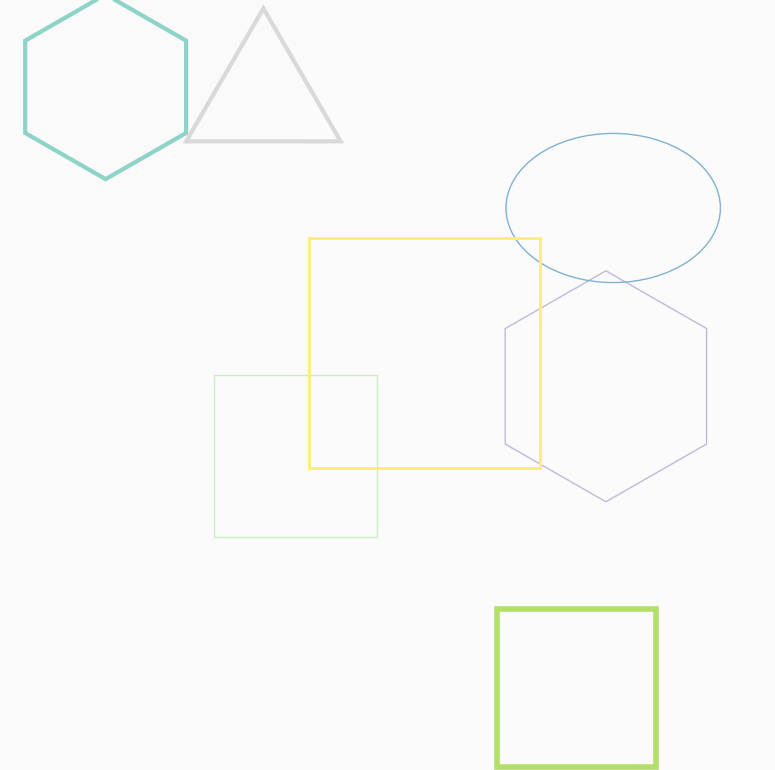[{"shape": "hexagon", "thickness": 1.5, "radius": 0.6, "center": [0.136, 0.887]}, {"shape": "hexagon", "thickness": 0.5, "radius": 0.75, "center": [0.782, 0.498]}, {"shape": "oval", "thickness": 0.5, "radius": 0.69, "center": [0.791, 0.73]}, {"shape": "square", "thickness": 2, "radius": 0.51, "center": [0.743, 0.107]}, {"shape": "triangle", "thickness": 1.5, "radius": 0.58, "center": [0.34, 0.874]}, {"shape": "square", "thickness": 0.5, "radius": 0.53, "center": [0.381, 0.407]}, {"shape": "square", "thickness": 1, "radius": 0.75, "center": [0.547, 0.541]}]